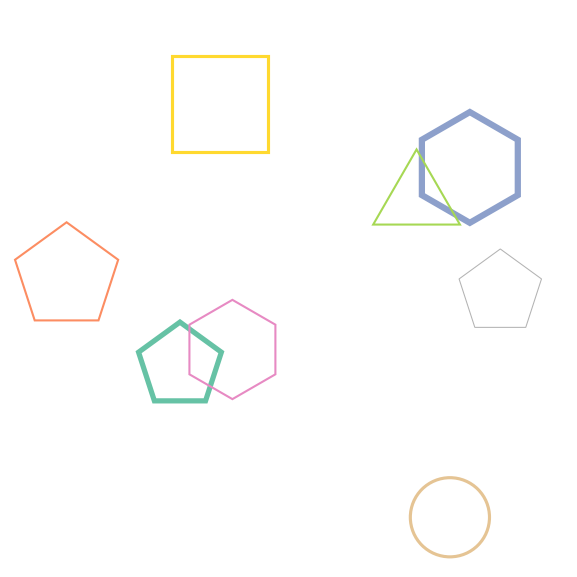[{"shape": "pentagon", "thickness": 2.5, "radius": 0.38, "center": [0.312, 0.366]}, {"shape": "pentagon", "thickness": 1, "radius": 0.47, "center": [0.115, 0.52]}, {"shape": "hexagon", "thickness": 3, "radius": 0.48, "center": [0.814, 0.709]}, {"shape": "hexagon", "thickness": 1, "radius": 0.43, "center": [0.402, 0.394]}, {"shape": "triangle", "thickness": 1, "radius": 0.43, "center": [0.721, 0.654]}, {"shape": "square", "thickness": 1.5, "radius": 0.41, "center": [0.381, 0.819]}, {"shape": "circle", "thickness": 1.5, "radius": 0.34, "center": [0.779, 0.103]}, {"shape": "pentagon", "thickness": 0.5, "radius": 0.38, "center": [0.866, 0.493]}]